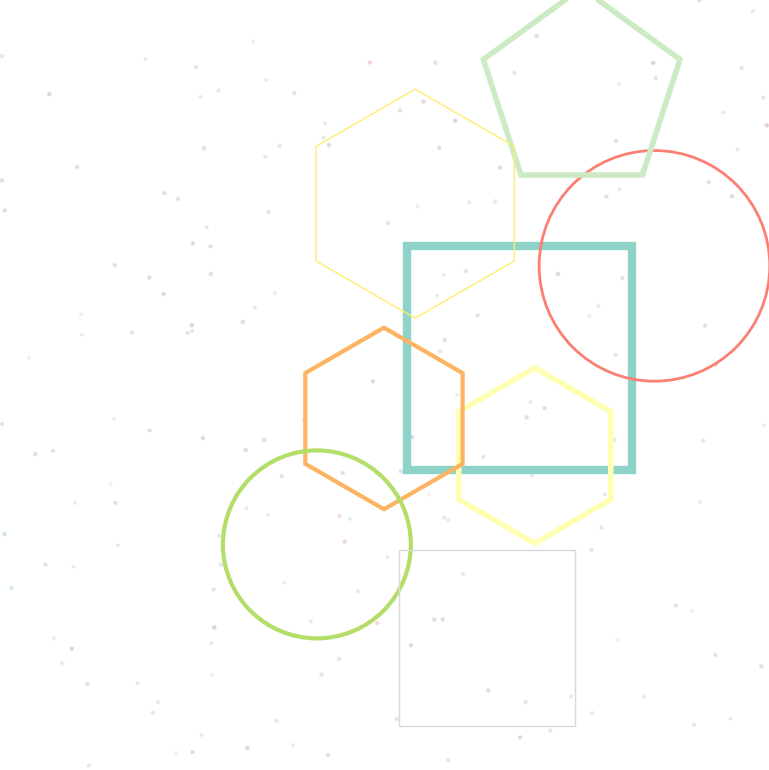[{"shape": "square", "thickness": 3, "radius": 0.73, "center": [0.675, 0.535]}, {"shape": "hexagon", "thickness": 2, "radius": 0.57, "center": [0.695, 0.408]}, {"shape": "circle", "thickness": 1, "radius": 0.75, "center": [0.85, 0.655]}, {"shape": "hexagon", "thickness": 1.5, "radius": 0.59, "center": [0.499, 0.457]}, {"shape": "circle", "thickness": 1.5, "radius": 0.61, "center": [0.412, 0.293]}, {"shape": "square", "thickness": 0.5, "radius": 0.57, "center": [0.633, 0.171]}, {"shape": "pentagon", "thickness": 2, "radius": 0.67, "center": [0.755, 0.881]}, {"shape": "hexagon", "thickness": 0.5, "radius": 0.74, "center": [0.539, 0.735]}]